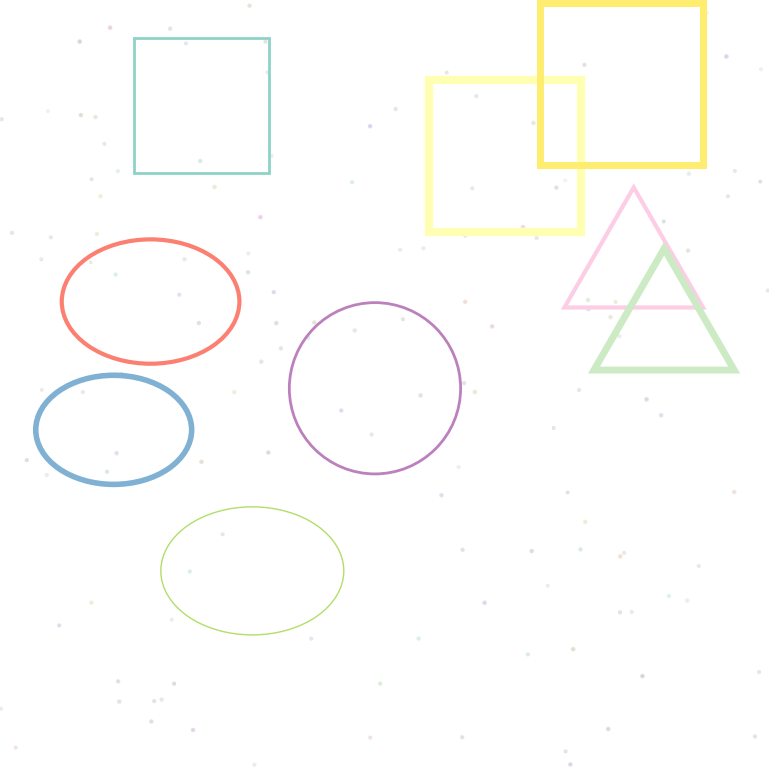[{"shape": "square", "thickness": 1, "radius": 0.44, "center": [0.262, 0.863]}, {"shape": "square", "thickness": 3, "radius": 0.5, "center": [0.656, 0.798]}, {"shape": "oval", "thickness": 1.5, "radius": 0.58, "center": [0.196, 0.608]}, {"shape": "oval", "thickness": 2, "radius": 0.51, "center": [0.148, 0.442]}, {"shape": "oval", "thickness": 0.5, "radius": 0.59, "center": [0.328, 0.259]}, {"shape": "triangle", "thickness": 1.5, "radius": 0.52, "center": [0.823, 0.653]}, {"shape": "circle", "thickness": 1, "radius": 0.56, "center": [0.487, 0.496]}, {"shape": "triangle", "thickness": 2.5, "radius": 0.53, "center": [0.862, 0.572]}, {"shape": "square", "thickness": 2.5, "radius": 0.53, "center": [0.807, 0.891]}]